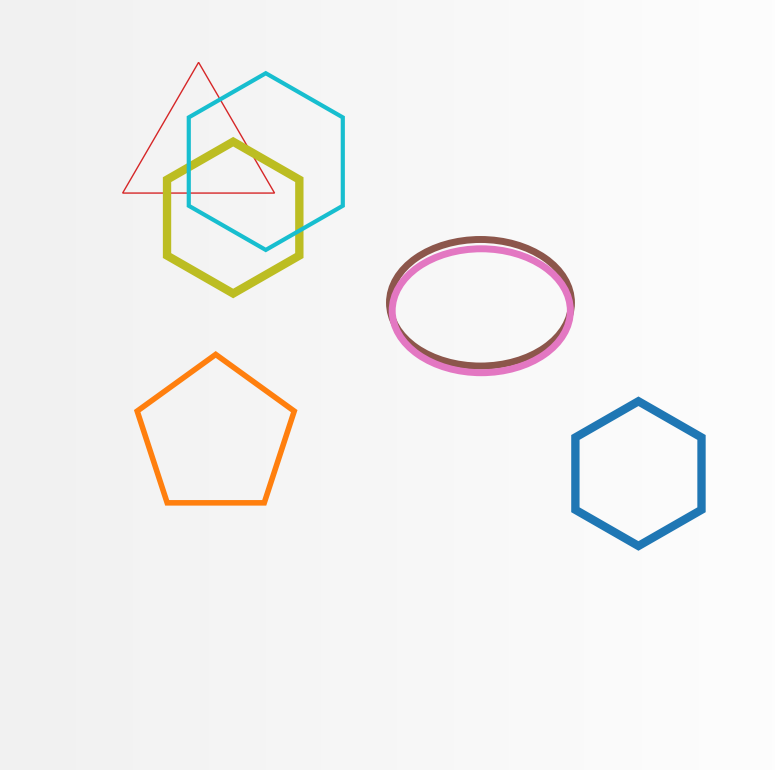[{"shape": "hexagon", "thickness": 3, "radius": 0.47, "center": [0.824, 0.385]}, {"shape": "pentagon", "thickness": 2, "radius": 0.53, "center": [0.278, 0.433]}, {"shape": "triangle", "thickness": 0.5, "radius": 0.57, "center": [0.256, 0.806]}, {"shape": "oval", "thickness": 2.5, "radius": 0.59, "center": [0.62, 0.607]}, {"shape": "oval", "thickness": 2.5, "radius": 0.57, "center": [0.621, 0.596]}, {"shape": "hexagon", "thickness": 3, "radius": 0.49, "center": [0.301, 0.717]}, {"shape": "hexagon", "thickness": 1.5, "radius": 0.57, "center": [0.343, 0.79]}]